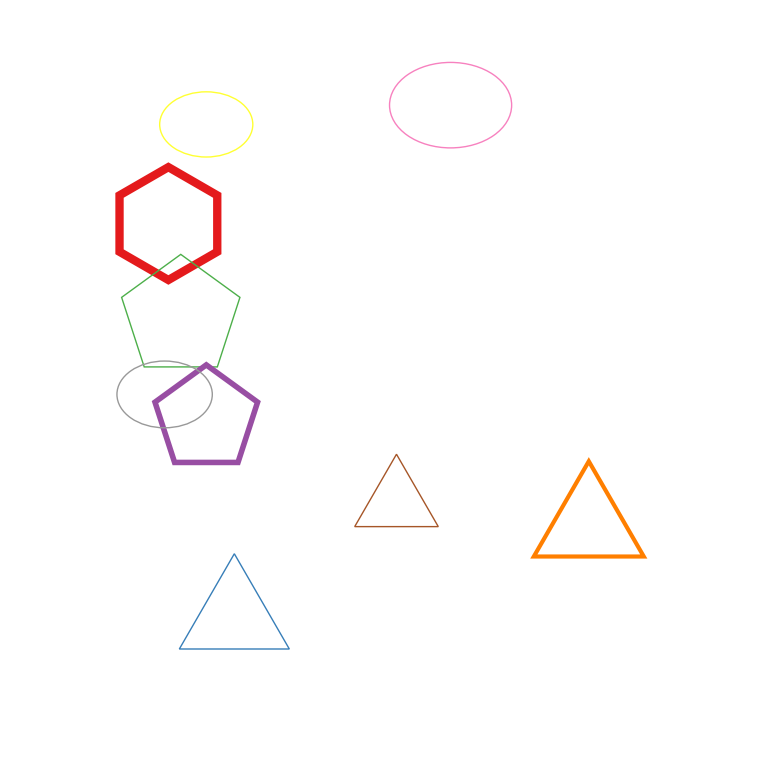[{"shape": "hexagon", "thickness": 3, "radius": 0.37, "center": [0.219, 0.71]}, {"shape": "triangle", "thickness": 0.5, "radius": 0.41, "center": [0.304, 0.198]}, {"shape": "pentagon", "thickness": 0.5, "radius": 0.4, "center": [0.235, 0.589]}, {"shape": "pentagon", "thickness": 2, "radius": 0.35, "center": [0.268, 0.456]}, {"shape": "triangle", "thickness": 1.5, "radius": 0.41, "center": [0.765, 0.318]}, {"shape": "oval", "thickness": 0.5, "radius": 0.3, "center": [0.268, 0.838]}, {"shape": "triangle", "thickness": 0.5, "radius": 0.31, "center": [0.515, 0.347]}, {"shape": "oval", "thickness": 0.5, "radius": 0.4, "center": [0.585, 0.863]}, {"shape": "oval", "thickness": 0.5, "radius": 0.31, "center": [0.214, 0.488]}]